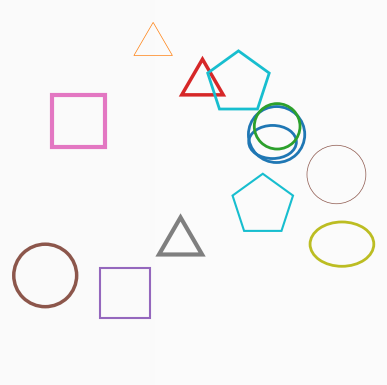[{"shape": "circle", "thickness": 2, "radius": 0.36, "center": [0.714, 0.651]}, {"shape": "oval", "thickness": 2, "radius": 0.31, "center": [0.703, 0.631]}, {"shape": "triangle", "thickness": 0.5, "radius": 0.29, "center": [0.395, 0.884]}, {"shape": "circle", "thickness": 2, "radius": 0.3, "center": [0.715, 0.672]}, {"shape": "triangle", "thickness": 2.5, "radius": 0.31, "center": [0.523, 0.785]}, {"shape": "square", "thickness": 1.5, "radius": 0.32, "center": [0.322, 0.24]}, {"shape": "circle", "thickness": 2.5, "radius": 0.41, "center": [0.117, 0.285]}, {"shape": "circle", "thickness": 0.5, "radius": 0.38, "center": [0.868, 0.547]}, {"shape": "square", "thickness": 3, "radius": 0.34, "center": [0.202, 0.685]}, {"shape": "triangle", "thickness": 3, "radius": 0.32, "center": [0.466, 0.371]}, {"shape": "oval", "thickness": 2, "radius": 0.41, "center": [0.882, 0.366]}, {"shape": "pentagon", "thickness": 2, "radius": 0.42, "center": [0.615, 0.784]}, {"shape": "pentagon", "thickness": 1.5, "radius": 0.41, "center": [0.678, 0.467]}]